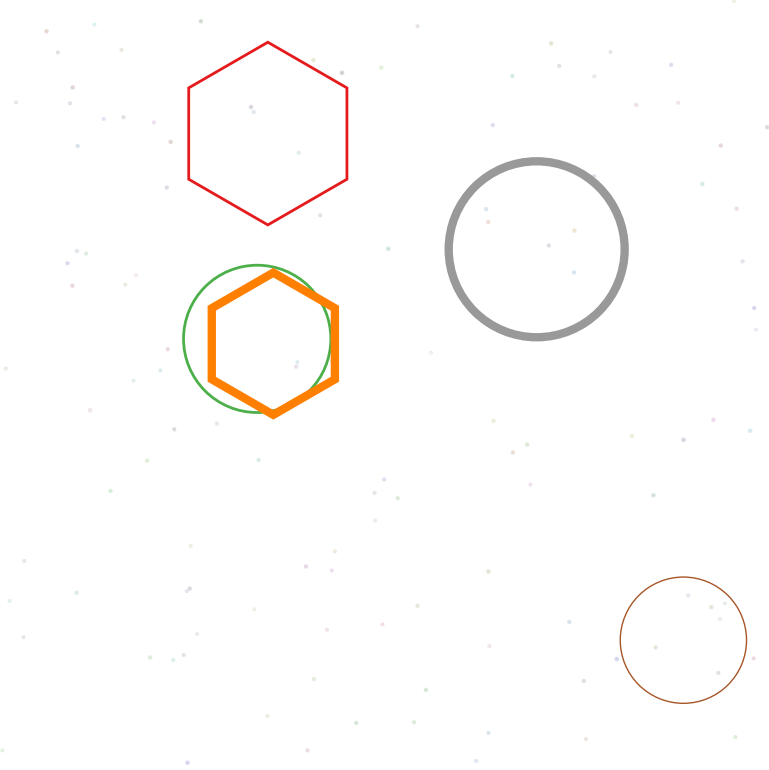[{"shape": "hexagon", "thickness": 1, "radius": 0.59, "center": [0.348, 0.827]}, {"shape": "circle", "thickness": 1, "radius": 0.48, "center": [0.334, 0.56]}, {"shape": "hexagon", "thickness": 3, "radius": 0.46, "center": [0.355, 0.554]}, {"shape": "circle", "thickness": 0.5, "radius": 0.41, "center": [0.888, 0.169]}, {"shape": "circle", "thickness": 3, "radius": 0.57, "center": [0.697, 0.676]}]